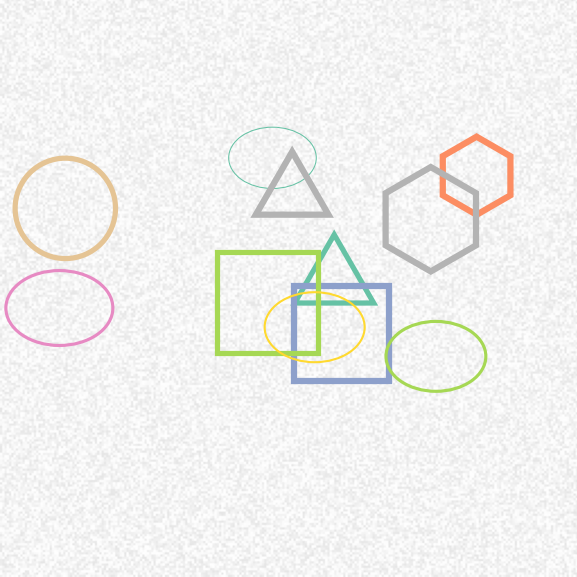[{"shape": "oval", "thickness": 0.5, "radius": 0.38, "center": [0.472, 0.726]}, {"shape": "triangle", "thickness": 2.5, "radius": 0.39, "center": [0.579, 0.514]}, {"shape": "hexagon", "thickness": 3, "radius": 0.34, "center": [0.825, 0.695]}, {"shape": "square", "thickness": 3, "radius": 0.41, "center": [0.591, 0.422]}, {"shape": "oval", "thickness": 1.5, "radius": 0.46, "center": [0.103, 0.466]}, {"shape": "square", "thickness": 2.5, "radius": 0.44, "center": [0.463, 0.475]}, {"shape": "oval", "thickness": 1.5, "radius": 0.43, "center": [0.755, 0.382]}, {"shape": "oval", "thickness": 1, "radius": 0.43, "center": [0.545, 0.433]}, {"shape": "circle", "thickness": 2.5, "radius": 0.43, "center": [0.113, 0.638]}, {"shape": "triangle", "thickness": 3, "radius": 0.36, "center": [0.506, 0.664]}, {"shape": "hexagon", "thickness": 3, "radius": 0.45, "center": [0.746, 0.619]}]